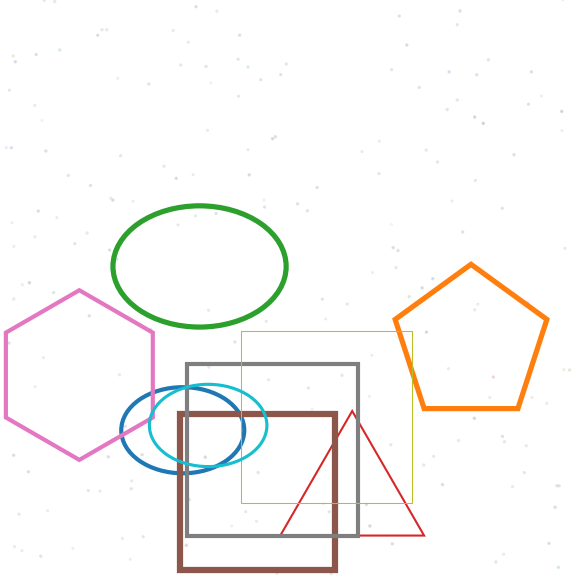[{"shape": "oval", "thickness": 2, "radius": 0.53, "center": [0.316, 0.254]}, {"shape": "pentagon", "thickness": 2.5, "radius": 0.69, "center": [0.816, 0.403]}, {"shape": "oval", "thickness": 2.5, "radius": 0.75, "center": [0.346, 0.538]}, {"shape": "triangle", "thickness": 1, "radius": 0.72, "center": [0.61, 0.144]}, {"shape": "square", "thickness": 3, "radius": 0.67, "center": [0.446, 0.147]}, {"shape": "hexagon", "thickness": 2, "radius": 0.73, "center": [0.137, 0.35]}, {"shape": "square", "thickness": 2, "radius": 0.74, "center": [0.472, 0.219]}, {"shape": "square", "thickness": 0.5, "radius": 0.74, "center": [0.565, 0.277]}, {"shape": "oval", "thickness": 1.5, "radius": 0.51, "center": [0.36, 0.262]}]